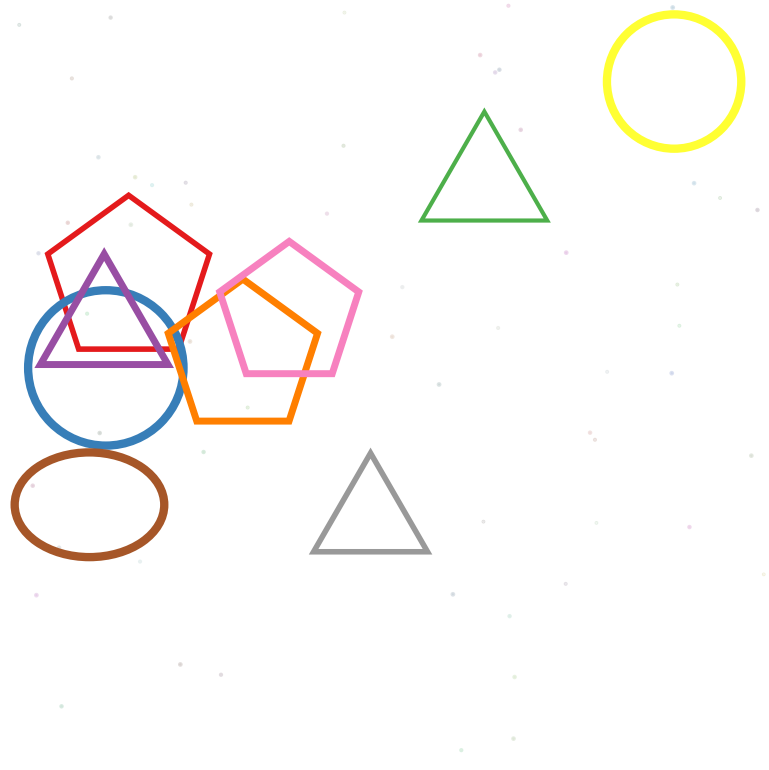[{"shape": "pentagon", "thickness": 2, "radius": 0.55, "center": [0.167, 0.636]}, {"shape": "circle", "thickness": 3, "radius": 0.5, "center": [0.137, 0.522]}, {"shape": "triangle", "thickness": 1.5, "radius": 0.47, "center": [0.629, 0.761]}, {"shape": "triangle", "thickness": 2.5, "radius": 0.48, "center": [0.135, 0.574]}, {"shape": "pentagon", "thickness": 2.5, "radius": 0.51, "center": [0.315, 0.536]}, {"shape": "circle", "thickness": 3, "radius": 0.44, "center": [0.875, 0.894]}, {"shape": "oval", "thickness": 3, "radius": 0.49, "center": [0.116, 0.344]}, {"shape": "pentagon", "thickness": 2.5, "radius": 0.47, "center": [0.376, 0.592]}, {"shape": "triangle", "thickness": 2, "radius": 0.43, "center": [0.481, 0.326]}]